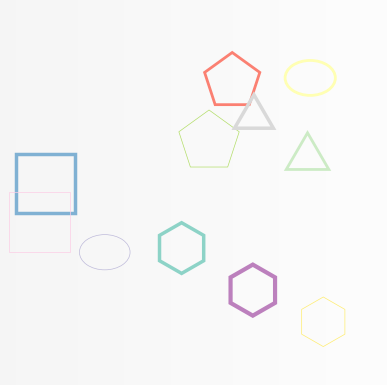[{"shape": "hexagon", "thickness": 2.5, "radius": 0.33, "center": [0.469, 0.356]}, {"shape": "oval", "thickness": 2, "radius": 0.32, "center": [0.801, 0.798]}, {"shape": "oval", "thickness": 0.5, "radius": 0.33, "center": [0.27, 0.345]}, {"shape": "pentagon", "thickness": 2, "radius": 0.37, "center": [0.599, 0.789]}, {"shape": "square", "thickness": 2.5, "radius": 0.38, "center": [0.117, 0.524]}, {"shape": "pentagon", "thickness": 0.5, "radius": 0.41, "center": [0.539, 0.632]}, {"shape": "square", "thickness": 0.5, "radius": 0.39, "center": [0.103, 0.423]}, {"shape": "triangle", "thickness": 2.5, "radius": 0.29, "center": [0.655, 0.696]}, {"shape": "hexagon", "thickness": 3, "radius": 0.33, "center": [0.652, 0.246]}, {"shape": "triangle", "thickness": 2, "radius": 0.32, "center": [0.794, 0.592]}, {"shape": "hexagon", "thickness": 0.5, "radius": 0.32, "center": [0.834, 0.164]}]